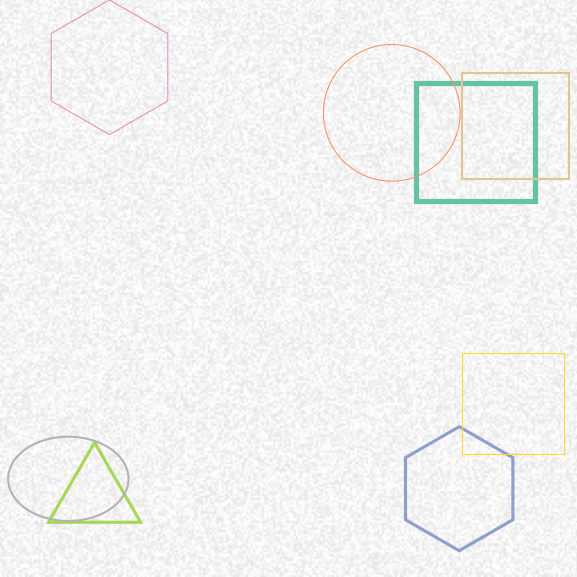[{"shape": "square", "thickness": 2.5, "radius": 0.51, "center": [0.823, 0.753]}, {"shape": "circle", "thickness": 0.5, "radius": 0.59, "center": [0.678, 0.804]}, {"shape": "hexagon", "thickness": 1.5, "radius": 0.54, "center": [0.795, 0.153]}, {"shape": "hexagon", "thickness": 0.5, "radius": 0.58, "center": [0.19, 0.883]}, {"shape": "triangle", "thickness": 1.5, "radius": 0.46, "center": [0.164, 0.141]}, {"shape": "square", "thickness": 0.5, "radius": 0.44, "center": [0.888, 0.301]}, {"shape": "square", "thickness": 1, "radius": 0.46, "center": [0.893, 0.781]}, {"shape": "oval", "thickness": 1, "radius": 0.52, "center": [0.118, 0.17]}]